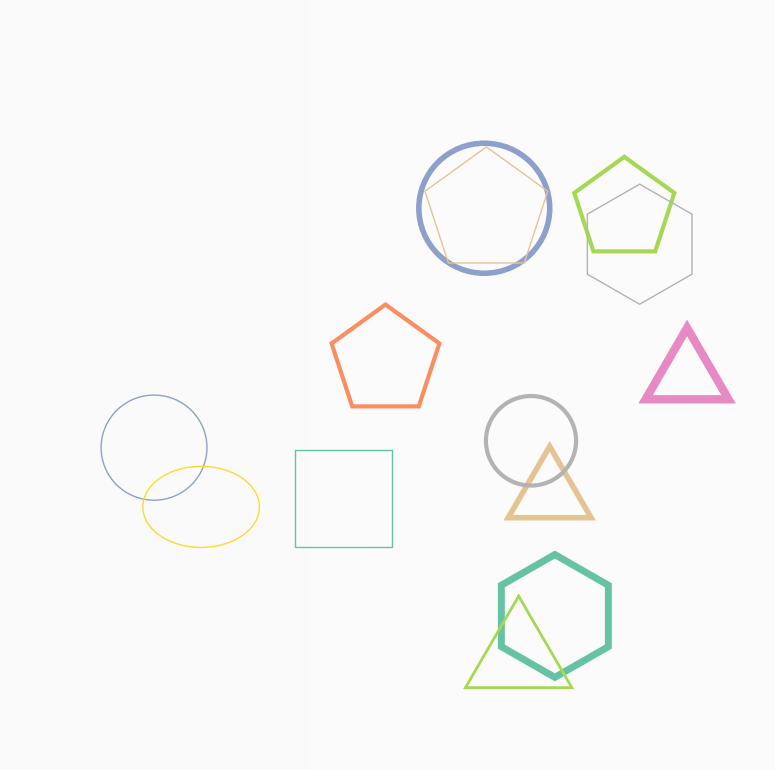[{"shape": "square", "thickness": 0.5, "radius": 0.32, "center": [0.443, 0.352]}, {"shape": "hexagon", "thickness": 2.5, "radius": 0.4, "center": [0.716, 0.2]}, {"shape": "pentagon", "thickness": 1.5, "radius": 0.37, "center": [0.497, 0.531]}, {"shape": "circle", "thickness": 2, "radius": 0.42, "center": [0.625, 0.73]}, {"shape": "circle", "thickness": 0.5, "radius": 0.34, "center": [0.199, 0.419]}, {"shape": "triangle", "thickness": 3, "radius": 0.31, "center": [0.887, 0.512]}, {"shape": "pentagon", "thickness": 1.5, "radius": 0.34, "center": [0.806, 0.728]}, {"shape": "triangle", "thickness": 1, "radius": 0.4, "center": [0.669, 0.147]}, {"shape": "oval", "thickness": 0.5, "radius": 0.38, "center": [0.26, 0.342]}, {"shape": "pentagon", "thickness": 0.5, "radius": 0.42, "center": [0.628, 0.726]}, {"shape": "triangle", "thickness": 2, "radius": 0.31, "center": [0.709, 0.359]}, {"shape": "hexagon", "thickness": 0.5, "radius": 0.39, "center": [0.825, 0.683]}, {"shape": "circle", "thickness": 1.5, "radius": 0.29, "center": [0.685, 0.428]}]